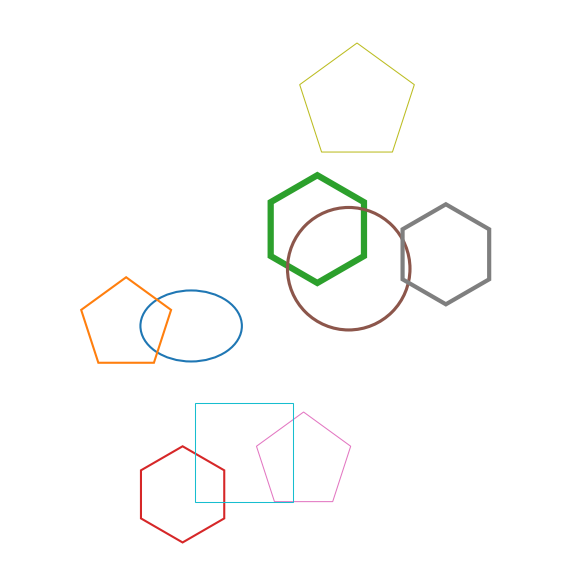[{"shape": "oval", "thickness": 1, "radius": 0.44, "center": [0.331, 0.435]}, {"shape": "pentagon", "thickness": 1, "radius": 0.41, "center": [0.218, 0.437]}, {"shape": "hexagon", "thickness": 3, "radius": 0.47, "center": [0.549, 0.602]}, {"shape": "hexagon", "thickness": 1, "radius": 0.42, "center": [0.316, 0.143]}, {"shape": "circle", "thickness": 1.5, "radius": 0.53, "center": [0.604, 0.534]}, {"shape": "pentagon", "thickness": 0.5, "radius": 0.43, "center": [0.526, 0.2]}, {"shape": "hexagon", "thickness": 2, "radius": 0.43, "center": [0.772, 0.559]}, {"shape": "pentagon", "thickness": 0.5, "radius": 0.52, "center": [0.618, 0.82]}, {"shape": "square", "thickness": 0.5, "radius": 0.43, "center": [0.423, 0.216]}]